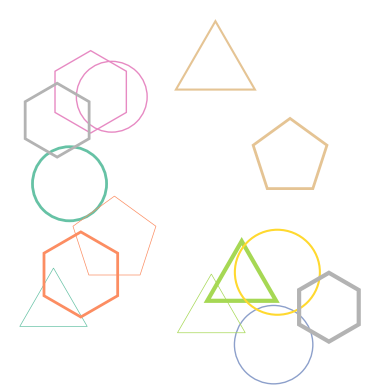[{"shape": "circle", "thickness": 2, "radius": 0.48, "center": [0.181, 0.523]}, {"shape": "triangle", "thickness": 0.5, "radius": 0.51, "center": [0.139, 0.203]}, {"shape": "hexagon", "thickness": 2, "radius": 0.55, "center": [0.21, 0.287]}, {"shape": "pentagon", "thickness": 0.5, "radius": 0.57, "center": [0.297, 0.377]}, {"shape": "circle", "thickness": 1, "radius": 0.51, "center": [0.711, 0.105]}, {"shape": "circle", "thickness": 1, "radius": 0.46, "center": [0.29, 0.749]}, {"shape": "hexagon", "thickness": 1, "radius": 0.53, "center": [0.236, 0.761]}, {"shape": "triangle", "thickness": 0.5, "radius": 0.51, "center": [0.549, 0.187]}, {"shape": "triangle", "thickness": 3, "radius": 0.52, "center": [0.628, 0.27]}, {"shape": "circle", "thickness": 1.5, "radius": 0.55, "center": [0.72, 0.293]}, {"shape": "triangle", "thickness": 1.5, "radius": 0.59, "center": [0.56, 0.827]}, {"shape": "pentagon", "thickness": 2, "radius": 0.5, "center": [0.753, 0.592]}, {"shape": "hexagon", "thickness": 3, "radius": 0.45, "center": [0.854, 0.202]}, {"shape": "hexagon", "thickness": 2, "radius": 0.48, "center": [0.148, 0.688]}]